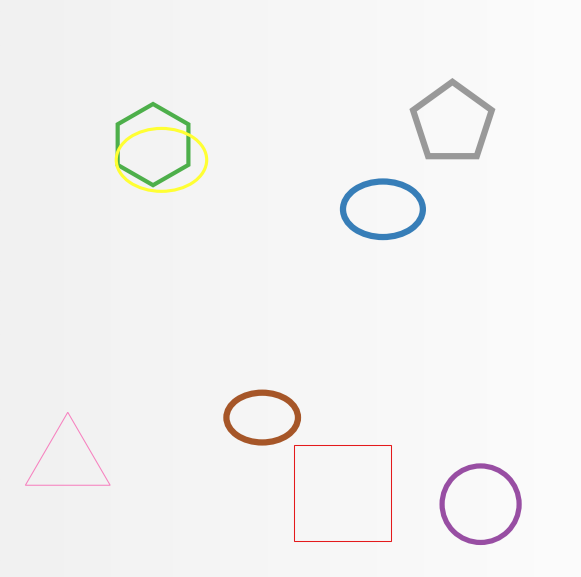[{"shape": "square", "thickness": 0.5, "radius": 0.42, "center": [0.59, 0.146]}, {"shape": "oval", "thickness": 3, "radius": 0.34, "center": [0.659, 0.637]}, {"shape": "hexagon", "thickness": 2, "radius": 0.35, "center": [0.263, 0.749]}, {"shape": "circle", "thickness": 2.5, "radius": 0.33, "center": [0.827, 0.126]}, {"shape": "oval", "thickness": 1.5, "radius": 0.39, "center": [0.278, 0.722]}, {"shape": "oval", "thickness": 3, "radius": 0.31, "center": [0.451, 0.276]}, {"shape": "triangle", "thickness": 0.5, "radius": 0.42, "center": [0.117, 0.201]}, {"shape": "pentagon", "thickness": 3, "radius": 0.36, "center": [0.778, 0.786]}]